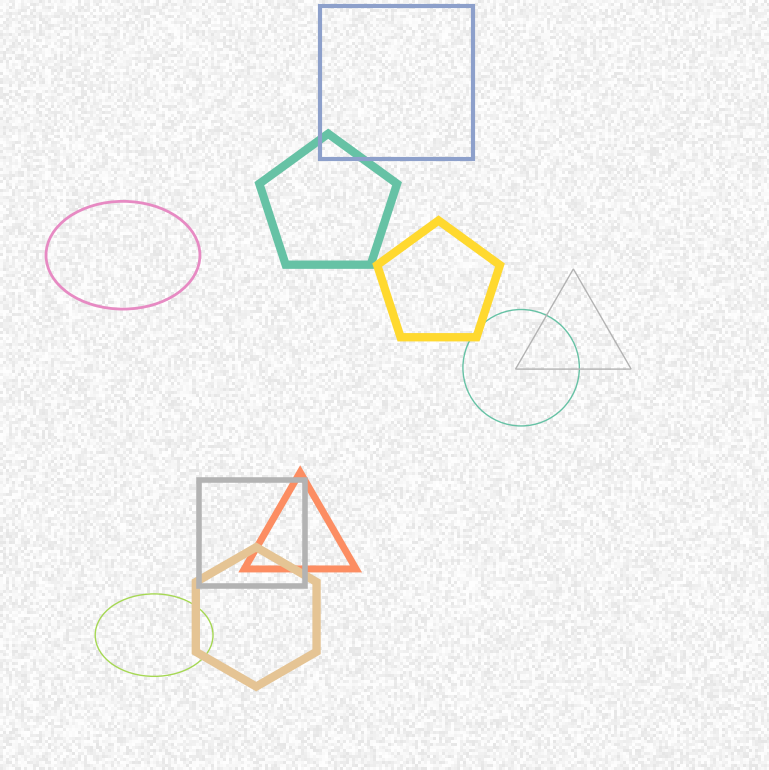[{"shape": "pentagon", "thickness": 3, "radius": 0.47, "center": [0.426, 0.732]}, {"shape": "circle", "thickness": 0.5, "radius": 0.38, "center": [0.677, 0.522]}, {"shape": "triangle", "thickness": 2.5, "radius": 0.42, "center": [0.39, 0.303]}, {"shape": "square", "thickness": 1.5, "radius": 0.5, "center": [0.515, 0.893]}, {"shape": "oval", "thickness": 1, "radius": 0.5, "center": [0.16, 0.669]}, {"shape": "oval", "thickness": 0.5, "radius": 0.38, "center": [0.2, 0.175]}, {"shape": "pentagon", "thickness": 3, "radius": 0.42, "center": [0.57, 0.63]}, {"shape": "hexagon", "thickness": 3, "radius": 0.45, "center": [0.333, 0.199]}, {"shape": "triangle", "thickness": 0.5, "radius": 0.43, "center": [0.745, 0.564]}, {"shape": "square", "thickness": 2, "radius": 0.35, "center": [0.327, 0.308]}]